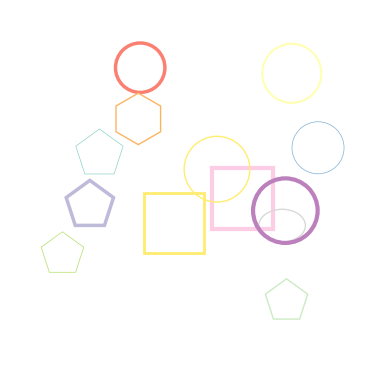[{"shape": "pentagon", "thickness": 0.5, "radius": 0.32, "center": [0.258, 0.6]}, {"shape": "circle", "thickness": 1.5, "radius": 0.38, "center": [0.758, 0.81]}, {"shape": "pentagon", "thickness": 2.5, "radius": 0.32, "center": [0.233, 0.467]}, {"shape": "circle", "thickness": 2.5, "radius": 0.32, "center": [0.364, 0.824]}, {"shape": "circle", "thickness": 0.5, "radius": 0.34, "center": [0.826, 0.616]}, {"shape": "hexagon", "thickness": 1, "radius": 0.33, "center": [0.359, 0.691]}, {"shape": "pentagon", "thickness": 0.5, "radius": 0.29, "center": [0.162, 0.34]}, {"shape": "square", "thickness": 3, "radius": 0.39, "center": [0.63, 0.485]}, {"shape": "oval", "thickness": 1, "radius": 0.3, "center": [0.733, 0.414]}, {"shape": "circle", "thickness": 3, "radius": 0.42, "center": [0.741, 0.453]}, {"shape": "pentagon", "thickness": 1, "radius": 0.29, "center": [0.744, 0.218]}, {"shape": "square", "thickness": 2, "radius": 0.39, "center": [0.453, 0.421]}, {"shape": "circle", "thickness": 1, "radius": 0.43, "center": [0.564, 0.561]}]